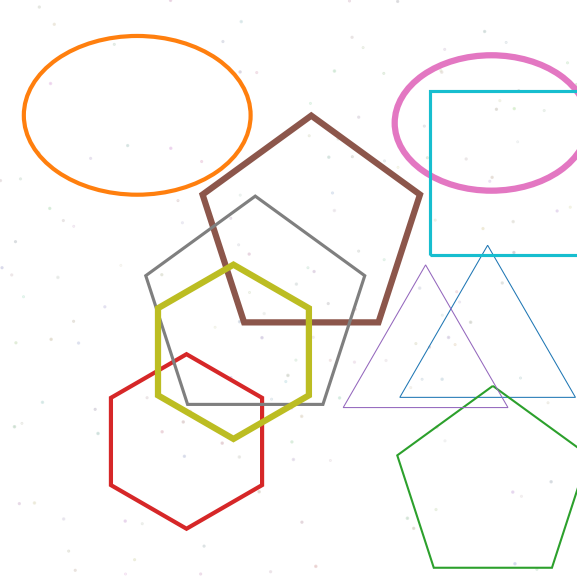[{"shape": "triangle", "thickness": 0.5, "radius": 0.88, "center": [0.844, 0.399]}, {"shape": "oval", "thickness": 2, "radius": 0.98, "center": [0.238, 0.799]}, {"shape": "pentagon", "thickness": 1, "radius": 0.87, "center": [0.853, 0.157]}, {"shape": "hexagon", "thickness": 2, "radius": 0.76, "center": [0.323, 0.235]}, {"shape": "triangle", "thickness": 0.5, "radius": 0.82, "center": [0.737, 0.376]}, {"shape": "pentagon", "thickness": 3, "radius": 0.99, "center": [0.539, 0.601]}, {"shape": "oval", "thickness": 3, "radius": 0.84, "center": [0.851, 0.786]}, {"shape": "pentagon", "thickness": 1.5, "radius": 1.0, "center": [0.442, 0.46]}, {"shape": "hexagon", "thickness": 3, "radius": 0.75, "center": [0.404, 0.39]}, {"shape": "square", "thickness": 1.5, "radius": 0.71, "center": [0.886, 0.7]}]